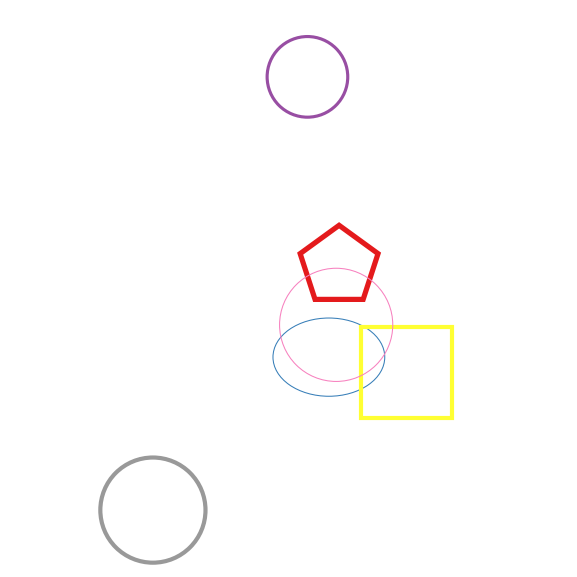[{"shape": "pentagon", "thickness": 2.5, "radius": 0.35, "center": [0.587, 0.538]}, {"shape": "oval", "thickness": 0.5, "radius": 0.48, "center": [0.569, 0.381]}, {"shape": "circle", "thickness": 1.5, "radius": 0.35, "center": [0.532, 0.866]}, {"shape": "square", "thickness": 2, "radius": 0.39, "center": [0.704, 0.354]}, {"shape": "circle", "thickness": 0.5, "radius": 0.49, "center": [0.582, 0.437]}, {"shape": "circle", "thickness": 2, "radius": 0.46, "center": [0.265, 0.116]}]